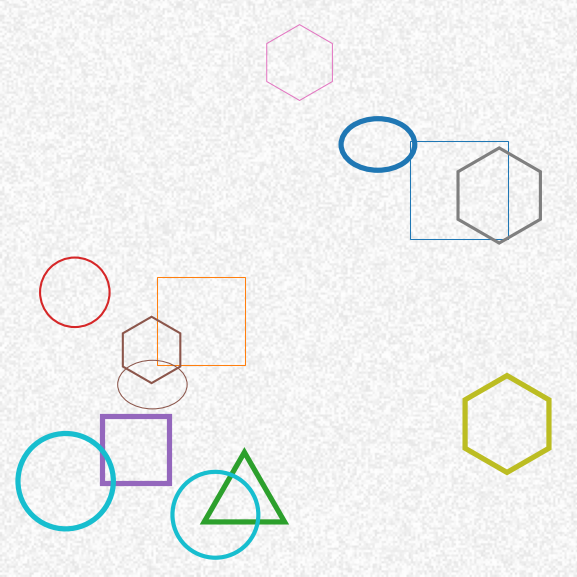[{"shape": "square", "thickness": 0.5, "radius": 0.43, "center": [0.795, 0.67]}, {"shape": "oval", "thickness": 2.5, "radius": 0.32, "center": [0.654, 0.749]}, {"shape": "square", "thickness": 0.5, "radius": 0.38, "center": [0.348, 0.443]}, {"shape": "triangle", "thickness": 2.5, "radius": 0.4, "center": [0.423, 0.136]}, {"shape": "circle", "thickness": 1, "radius": 0.3, "center": [0.13, 0.493]}, {"shape": "square", "thickness": 2.5, "radius": 0.29, "center": [0.235, 0.221]}, {"shape": "oval", "thickness": 0.5, "radius": 0.3, "center": [0.264, 0.333]}, {"shape": "hexagon", "thickness": 1, "radius": 0.29, "center": [0.262, 0.393]}, {"shape": "hexagon", "thickness": 0.5, "radius": 0.33, "center": [0.519, 0.891]}, {"shape": "hexagon", "thickness": 1.5, "radius": 0.41, "center": [0.864, 0.661]}, {"shape": "hexagon", "thickness": 2.5, "radius": 0.42, "center": [0.878, 0.265]}, {"shape": "circle", "thickness": 2, "radius": 0.37, "center": [0.373, 0.108]}, {"shape": "circle", "thickness": 2.5, "radius": 0.41, "center": [0.114, 0.166]}]